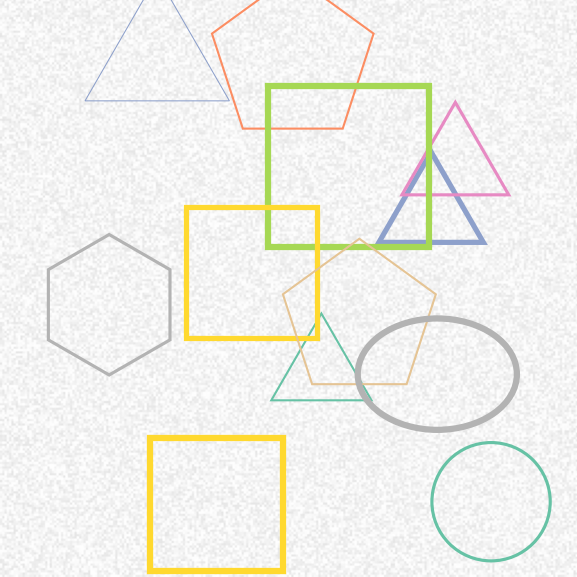[{"shape": "circle", "thickness": 1.5, "radius": 0.51, "center": [0.85, 0.13]}, {"shape": "triangle", "thickness": 1, "radius": 0.5, "center": [0.557, 0.356]}, {"shape": "pentagon", "thickness": 1, "radius": 0.74, "center": [0.507, 0.895]}, {"shape": "triangle", "thickness": 0.5, "radius": 0.72, "center": [0.272, 0.897]}, {"shape": "triangle", "thickness": 2.5, "radius": 0.52, "center": [0.747, 0.632]}, {"shape": "triangle", "thickness": 1.5, "radius": 0.53, "center": [0.788, 0.715]}, {"shape": "square", "thickness": 3, "radius": 0.7, "center": [0.603, 0.711]}, {"shape": "square", "thickness": 3, "radius": 0.58, "center": [0.375, 0.126]}, {"shape": "square", "thickness": 2.5, "radius": 0.57, "center": [0.436, 0.528]}, {"shape": "pentagon", "thickness": 1, "radius": 0.7, "center": [0.622, 0.447]}, {"shape": "oval", "thickness": 3, "radius": 0.69, "center": [0.757, 0.351]}, {"shape": "hexagon", "thickness": 1.5, "radius": 0.61, "center": [0.189, 0.471]}]